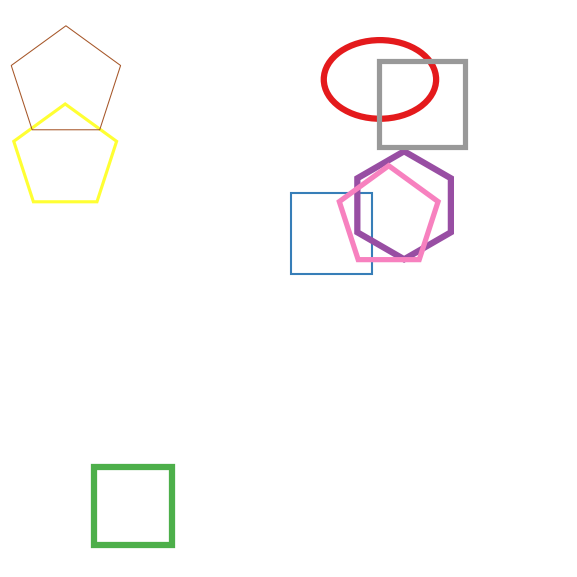[{"shape": "oval", "thickness": 3, "radius": 0.49, "center": [0.658, 0.862]}, {"shape": "square", "thickness": 1, "radius": 0.35, "center": [0.575, 0.594]}, {"shape": "square", "thickness": 3, "radius": 0.34, "center": [0.23, 0.122]}, {"shape": "hexagon", "thickness": 3, "radius": 0.47, "center": [0.7, 0.644]}, {"shape": "pentagon", "thickness": 1.5, "radius": 0.47, "center": [0.113, 0.725]}, {"shape": "pentagon", "thickness": 0.5, "radius": 0.5, "center": [0.114, 0.855]}, {"shape": "pentagon", "thickness": 2.5, "radius": 0.45, "center": [0.673, 0.622]}, {"shape": "square", "thickness": 2.5, "radius": 0.37, "center": [0.731, 0.819]}]